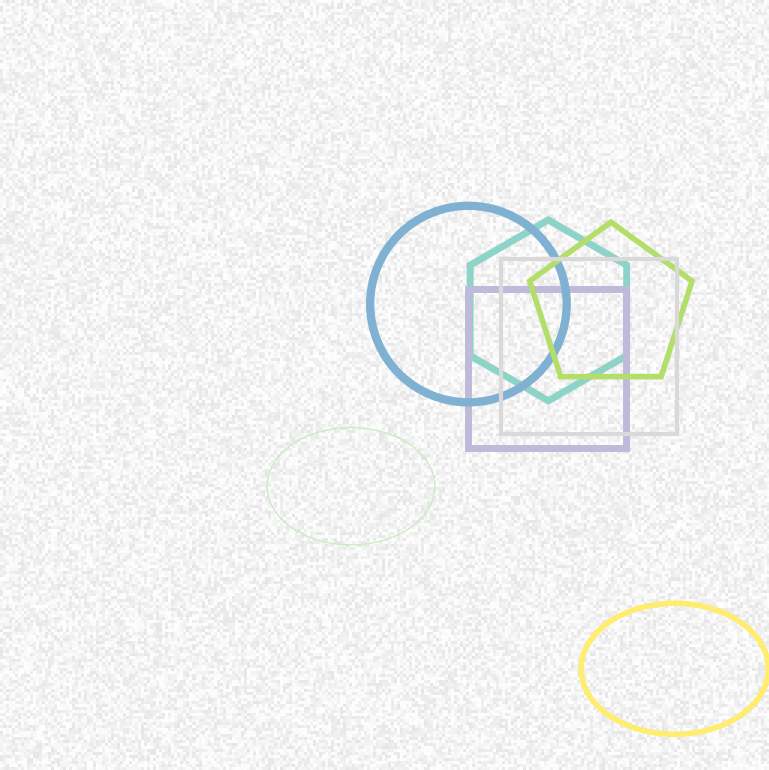[{"shape": "hexagon", "thickness": 2.5, "radius": 0.59, "center": [0.712, 0.597]}, {"shape": "square", "thickness": 2.5, "radius": 0.51, "center": [0.71, 0.521]}, {"shape": "circle", "thickness": 3, "radius": 0.64, "center": [0.608, 0.605]}, {"shape": "pentagon", "thickness": 2, "radius": 0.55, "center": [0.793, 0.601]}, {"shape": "square", "thickness": 1.5, "radius": 0.57, "center": [0.765, 0.55]}, {"shape": "oval", "thickness": 0.5, "radius": 0.54, "center": [0.456, 0.369]}, {"shape": "oval", "thickness": 2, "radius": 0.61, "center": [0.876, 0.131]}]